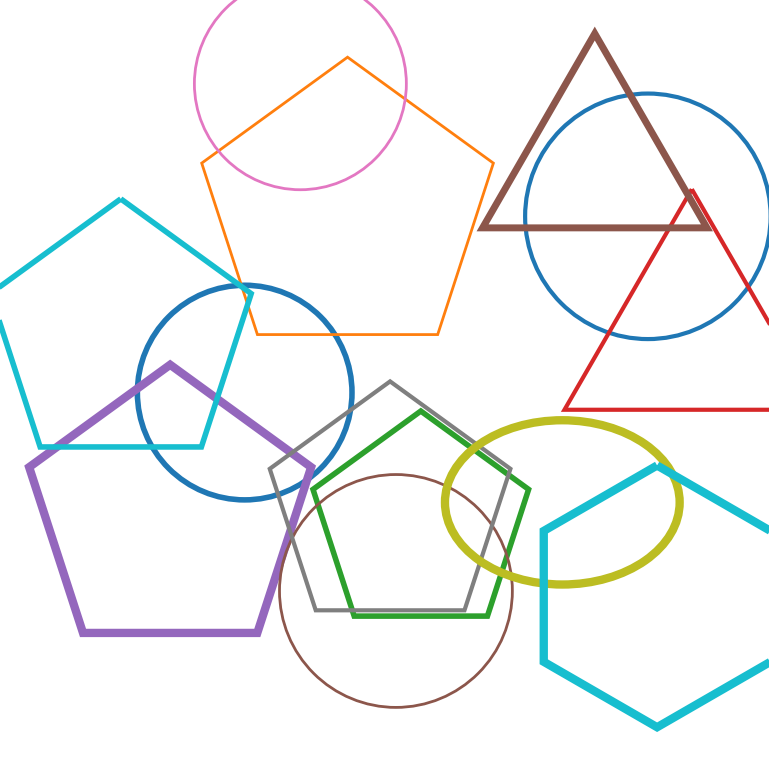[{"shape": "circle", "thickness": 2, "radius": 0.7, "center": [0.318, 0.49]}, {"shape": "circle", "thickness": 1.5, "radius": 0.8, "center": [0.841, 0.719]}, {"shape": "pentagon", "thickness": 1, "radius": 1.0, "center": [0.451, 0.727]}, {"shape": "pentagon", "thickness": 2, "radius": 0.74, "center": [0.547, 0.319]}, {"shape": "triangle", "thickness": 1.5, "radius": 0.95, "center": [0.898, 0.563]}, {"shape": "pentagon", "thickness": 3, "radius": 0.96, "center": [0.221, 0.334]}, {"shape": "circle", "thickness": 1, "radius": 0.76, "center": [0.514, 0.233]}, {"shape": "triangle", "thickness": 2.5, "radius": 0.84, "center": [0.772, 0.788]}, {"shape": "circle", "thickness": 1, "radius": 0.69, "center": [0.39, 0.891]}, {"shape": "pentagon", "thickness": 1.5, "radius": 0.82, "center": [0.507, 0.34]}, {"shape": "oval", "thickness": 3, "radius": 0.76, "center": [0.73, 0.348]}, {"shape": "pentagon", "thickness": 2, "radius": 0.89, "center": [0.157, 0.564]}, {"shape": "hexagon", "thickness": 3, "radius": 0.85, "center": [0.853, 0.226]}]